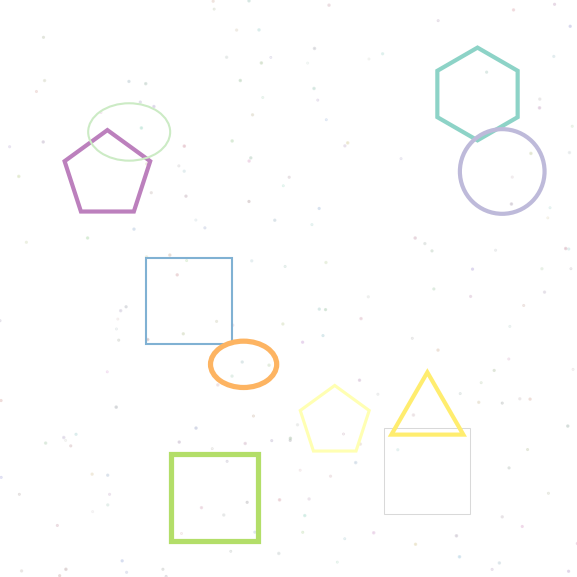[{"shape": "hexagon", "thickness": 2, "radius": 0.4, "center": [0.827, 0.836]}, {"shape": "pentagon", "thickness": 1.5, "radius": 0.31, "center": [0.58, 0.269]}, {"shape": "circle", "thickness": 2, "radius": 0.37, "center": [0.87, 0.702]}, {"shape": "square", "thickness": 1, "radius": 0.37, "center": [0.327, 0.478]}, {"shape": "oval", "thickness": 2.5, "radius": 0.29, "center": [0.422, 0.368]}, {"shape": "square", "thickness": 2.5, "radius": 0.38, "center": [0.372, 0.138]}, {"shape": "square", "thickness": 0.5, "radius": 0.37, "center": [0.74, 0.183]}, {"shape": "pentagon", "thickness": 2, "radius": 0.39, "center": [0.186, 0.696]}, {"shape": "oval", "thickness": 1, "radius": 0.35, "center": [0.224, 0.771]}, {"shape": "triangle", "thickness": 2, "radius": 0.36, "center": [0.74, 0.283]}]